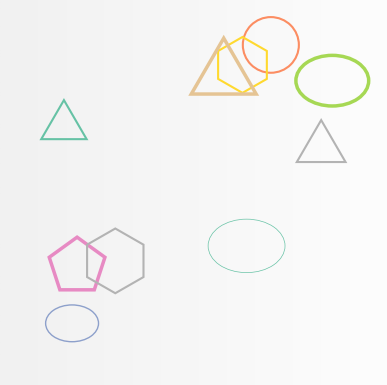[{"shape": "triangle", "thickness": 1.5, "radius": 0.34, "center": [0.165, 0.672]}, {"shape": "oval", "thickness": 0.5, "radius": 0.5, "center": [0.636, 0.361]}, {"shape": "circle", "thickness": 1.5, "radius": 0.36, "center": [0.699, 0.883]}, {"shape": "oval", "thickness": 1, "radius": 0.34, "center": [0.186, 0.16]}, {"shape": "pentagon", "thickness": 2.5, "radius": 0.38, "center": [0.199, 0.308]}, {"shape": "oval", "thickness": 2.5, "radius": 0.47, "center": [0.858, 0.79]}, {"shape": "hexagon", "thickness": 1.5, "radius": 0.36, "center": [0.626, 0.831]}, {"shape": "triangle", "thickness": 2.5, "radius": 0.48, "center": [0.577, 0.804]}, {"shape": "hexagon", "thickness": 1.5, "radius": 0.42, "center": [0.298, 0.322]}, {"shape": "triangle", "thickness": 1.5, "radius": 0.36, "center": [0.829, 0.615]}]